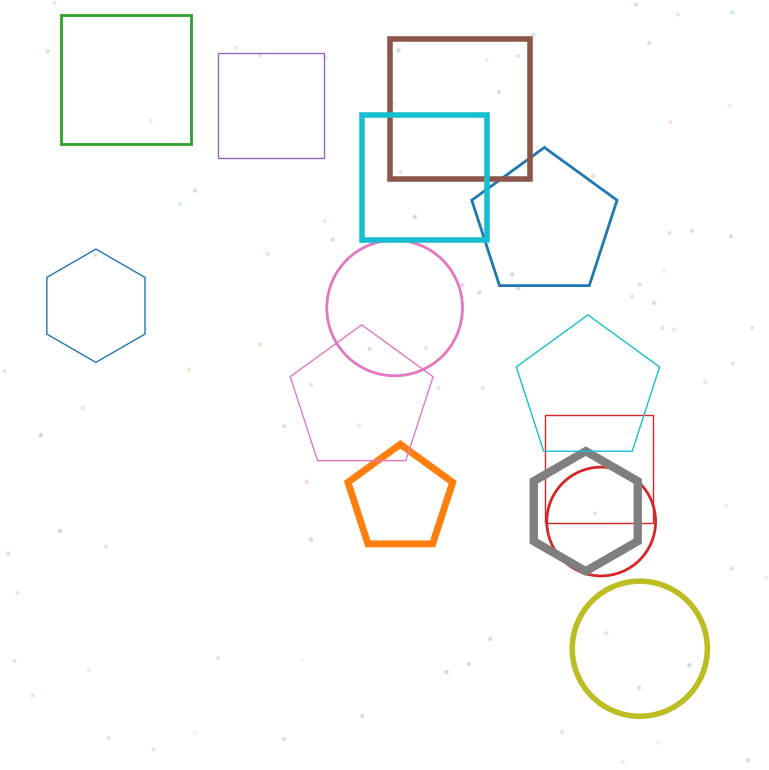[{"shape": "hexagon", "thickness": 0.5, "radius": 0.37, "center": [0.125, 0.603]}, {"shape": "pentagon", "thickness": 1, "radius": 0.5, "center": [0.707, 0.709]}, {"shape": "pentagon", "thickness": 2.5, "radius": 0.36, "center": [0.52, 0.352]}, {"shape": "square", "thickness": 1, "radius": 0.42, "center": [0.164, 0.897]}, {"shape": "square", "thickness": 0.5, "radius": 0.35, "center": [0.778, 0.391]}, {"shape": "circle", "thickness": 1, "radius": 0.35, "center": [0.781, 0.323]}, {"shape": "square", "thickness": 0.5, "radius": 0.34, "center": [0.352, 0.863]}, {"shape": "square", "thickness": 2, "radius": 0.46, "center": [0.598, 0.858]}, {"shape": "pentagon", "thickness": 0.5, "radius": 0.49, "center": [0.47, 0.481]}, {"shape": "circle", "thickness": 1, "radius": 0.44, "center": [0.513, 0.6]}, {"shape": "hexagon", "thickness": 3, "radius": 0.39, "center": [0.761, 0.336]}, {"shape": "circle", "thickness": 2, "radius": 0.44, "center": [0.831, 0.158]}, {"shape": "square", "thickness": 2, "radius": 0.41, "center": [0.552, 0.77]}, {"shape": "pentagon", "thickness": 0.5, "radius": 0.49, "center": [0.764, 0.493]}]